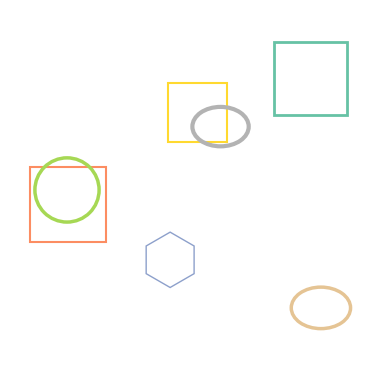[{"shape": "square", "thickness": 2, "radius": 0.47, "center": [0.808, 0.795]}, {"shape": "square", "thickness": 1.5, "radius": 0.49, "center": [0.176, 0.469]}, {"shape": "hexagon", "thickness": 1, "radius": 0.36, "center": [0.442, 0.325]}, {"shape": "circle", "thickness": 2.5, "radius": 0.42, "center": [0.174, 0.507]}, {"shape": "square", "thickness": 1.5, "radius": 0.38, "center": [0.513, 0.708]}, {"shape": "oval", "thickness": 2.5, "radius": 0.38, "center": [0.834, 0.2]}, {"shape": "oval", "thickness": 3, "radius": 0.37, "center": [0.573, 0.671]}]